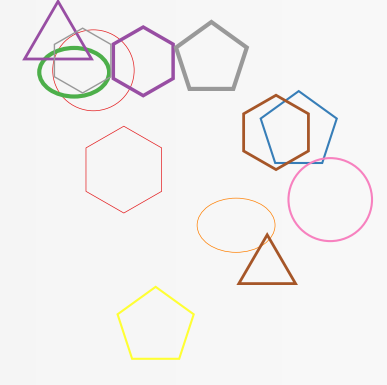[{"shape": "circle", "thickness": 0.5, "radius": 0.53, "center": [0.241, 0.817]}, {"shape": "hexagon", "thickness": 0.5, "radius": 0.56, "center": [0.32, 0.559]}, {"shape": "pentagon", "thickness": 1.5, "radius": 0.52, "center": [0.771, 0.66]}, {"shape": "oval", "thickness": 3, "radius": 0.45, "center": [0.191, 0.812]}, {"shape": "triangle", "thickness": 2, "radius": 0.5, "center": [0.15, 0.897]}, {"shape": "hexagon", "thickness": 2.5, "radius": 0.45, "center": [0.37, 0.841]}, {"shape": "oval", "thickness": 0.5, "radius": 0.5, "center": [0.609, 0.415]}, {"shape": "pentagon", "thickness": 1.5, "radius": 0.52, "center": [0.402, 0.152]}, {"shape": "triangle", "thickness": 2, "radius": 0.42, "center": [0.69, 0.306]}, {"shape": "hexagon", "thickness": 2, "radius": 0.48, "center": [0.712, 0.656]}, {"shape": "circle", "thickness": 1.5, "radius": 0.54, "center": [0.852, 0.482]}, {"shape": "hexagon", "thickness": 1, "radius": 0.42, "center": [0.213, 0.843]}, {"shape": "pentagon", "thickness": 3, "radius": 0.48, "center": [0.546, 0.847]}]